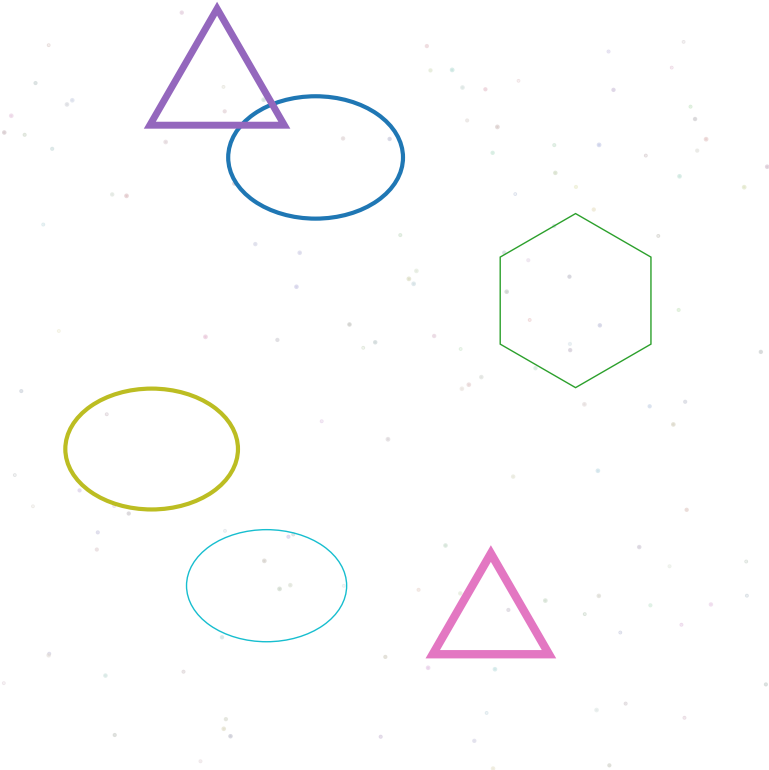[{"shape": "oval", "thickness": 1.5, "radius": 0.57, "center": [0.41, 0.796]}, {"shape": "hexagon", "thickness": 0.5, "radius": 0.57, "center": [0.748, 0.61]}, {"shape": "triangle", "thickness": 2.5, "radius": 0.5, "center": [0.282, 0.888]}, {"shape": "triangle", "thickness": 3, "radius": 0.44, "center": [0.638, 0.194]}, {"shape": "oval", "thickness": 1.5, "radius": 0.56, "center": [0.197, 0.417]}, {"shape": "oval", "thickness": 0.5, "radius": 0.52, "center": [0.346, 0.239]}]